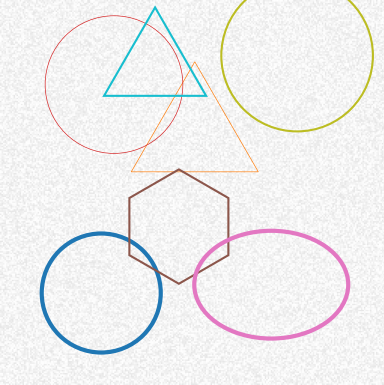[{"shape": "circle", "thickness": 3, "radius": 0.77, "center": [0.263, 0.239]}, {"shape": "triangle", "thickness": 0.5, "radius": 0.95, "center": [0.506, 0.649]}, {"shape": "circle", "thickness": 0.5, "radius": 0.89, "center": [0.296, 0.78]}, {"shape": "hexagon", "thickness": 1.5, "radius": 0.74, "center": [0.465, 0.411]}, {"shape": "oval", "thickness": 3, "radius": 1.0, "center": [0.705, 0.261]}, {"shape": "circle", "thickness": 1.5, "radius": 0.98, "center": [0.772, 0.856]}, {"shape": "triangle", "thickness": 1.5, "radius": 0.77, "center": [0.403, 0.828]}]